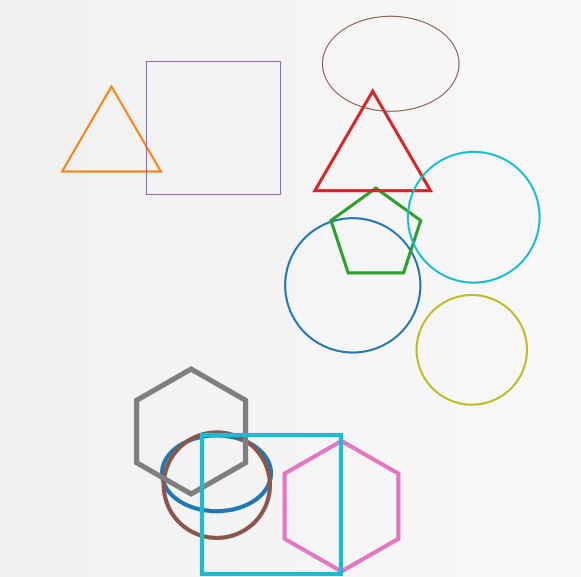[{"shape": "oval", "thickness": 2, "radius": 0.47, "center": [0.373, 0.18]}, {"shape": "circle", "thickness": 1, "radius": 0.58, "center": [0.607, 0.505]}, {"shape": "triangle", "thickness": 1, "radius": 0.49, "center": [0.192, 0.751]}, {"shape": "pentagon", "thickness": 1.5, "radius": 0.41, "center": [0.647, 0.592]}, {"shape": "triangle", "thickness": 1.5, "radius": 0.57, "center": [0.641, 0.726]}, {"shape": "square", "thickness": 0.5, "radius": 0.58, "center": [0.366, 0.778]}, {"shape": "circle", "thickness": 2, "radius": 0.46, "center": [0.373, 0.159]}, {"shape": "oval", "thickness": 0.5, "radius": 0.59, "center": [0.672, 0.889]}, {"shape": "hexagon", "thickness": 2, "radius": 0.56, "center": [0.588, 0.123]}, {"shape": "hexagon", "thickness": 2.5, "radius": 0.54, "center": [0.329, 0.252]}, {"shape": "circle", "thickness": 1, "radius": 0.47, "center": [0.812, 0.393]}, {"shape": "circle", "thickness": 1, "radius": 0.57, "center": [0.815, 0.623]}, {"shape": "square", "thickness": 2, "radius": 0.6, "center": [0.467, 0.126]}]